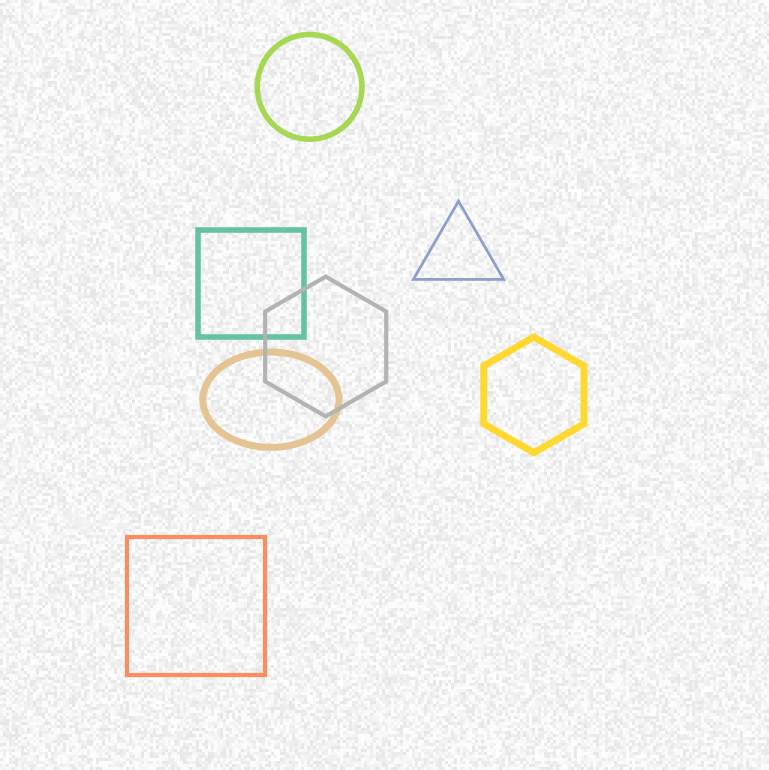[{"shape": "square", "thickness": 2, "radius": 0.35, "center": [0.326, 0.632]}, {"shape": "square", "thickness": 1.5, "radius": 0.45, "center": [0.254, 0.213]}, {"shape": "triangle", "thickness": 1, "radius": 0.34, "center": [0.595, 0.671]}, {"shape": "circle", "thickness": 2, "radius": 0.34, "center": [0.402, 0.887]}, {"shape": "hexagon", "thickness": 2.5, "radius": 0.38, "center": [0.693, 0.487]}, {"shape": "oval", "thickness": 2.5, "radius": 0.44, "center": [0.352, 0.481]}, {"shape": "hexagon", "thickness": 1.5, "radius": 0.45, "center": [0.423, 0.55]}]